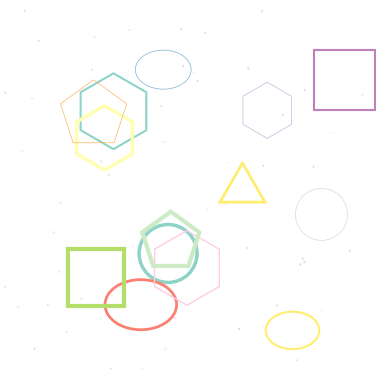[{"shape": "hexagon", "thickness": 1.5, "radius": 0.49, "center": [0.295, 0.711]}, {"shape": "circle", "thickness": 2.5, "radius": 0.38, "center": [0.437, 0.342]}, {"shape": "hexagon", "thickness": 2.5, "radius": 0.42, "center": [0.272, 0.642]}, {"shape": "hexagon", "thickness": 0.5, "radius": 0.36, "center": [0.694, 0.714]}, {"shape": "oval", "thickness": 2, "radius": 0.46, "center": [0.366, 0.209]}, {"shape": "oval", "thickness": 0.5, "radius": 0.36, "center": [0.424, 0.819]}, {"shape": "pentagon", "thickness": 0.5, "radius": 0.45, "center": [0.243, 0.702]}, {"shape": "square", "thickness": 3, "radius": 0.37, "center": [0.25, 0.279]}, {"shape": "hexagon", "thickness": 1, "radius": 0.48, "center": [0.486, 0.304]}, {"shape": "circle", "thickness": 0.5, "radius": 0.34, "center": [0.835, 0.443]}, {"shape": "square", "thickness": 1.5, "radius": 0.39, "center": [0.895, 0.793]}, {"shape": "pentagon", "thickness": 3, "radius": 0.39, "center": [0.444, 0.372]}, {"shape": "triangle", "thickness": 2, "radius": 0.34, "center": [0.63, 0.509]}, {"shape": "oval", "thickness": 1.5, "radius": 0.35, "center": [0.76, 0.142]}]